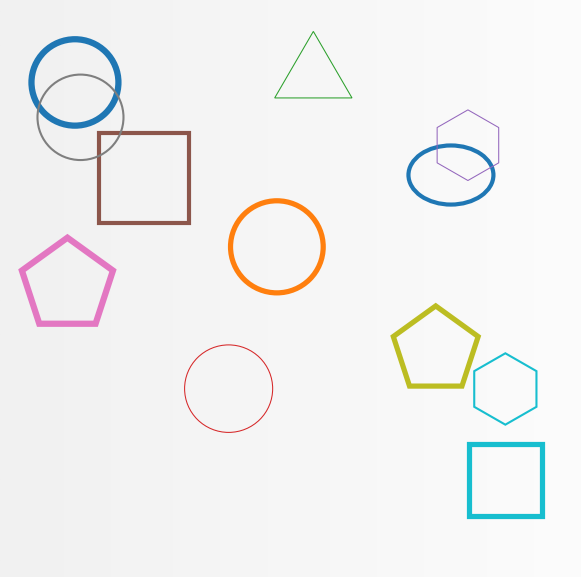[{"shape": "circle", "thickness": 3, "radius": 0.37, "center": [0.129, 0.856]}, {"shape": "oval", "thickness": 2, "radius": 0.37, "center": [0.776, 0.696]}, {"shape": "circle", "thickness": 2.5, "radius": 0.4, "center": [0.476, 0.572]}, {"shape": "triangle", "thickness": 0.5, "radius": 0.38, "center": [0.539, 0.868]}, {"shape": "circle", "thickness": 0.5, "radius": 0.38, "center": [0.393, 0.326]}, {"shape": "hexagon", "thickness": 0.5, "radius": 0.31, "center": [0.805, 0.748]}, {"shape": "square", "thickness": 2, "radius": 0.39, "center": [0.248, 0.69]}, {"shape": "pentagon", "thickness": 3, "radius": 0.41, "center": [0.116, 0.505]}, {"shape": "circle", "thickness": 1, "radius": 0.37, "center": [0.138, 0.796]}, {"shape": "pentagon", "thickness": 2.5, "radius": 0.38, "center": [0.75, 0.393]}, {"shape": "hexagon", "thickness": 1, "radius": 0.31, "center": [0.869, 0.326]}, {"shape": "square", "thickness": 2.5, "radius": 0.31, "center": [0.87, 0.169]}]